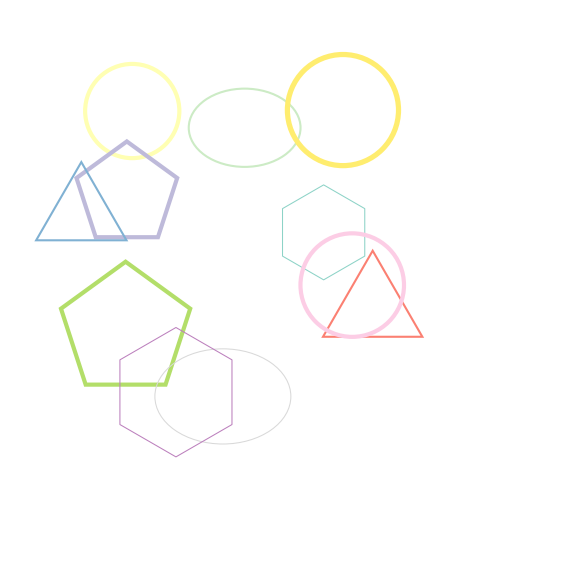[{"shape": "hexagon", "thickness": 0.5, "radius": 0.41, "center": [0.56, 0.597]}, {"shape": "circle", "thickness": 2, "radius": 0.41, "center": [0.229, 0.807]}, {"shape": "pentagon", "thickness": 2, "radius": 0.46, "center": [0.22, 0.663]}, {"shape": "triangle", "thickness": 1, "radius": 0.5, "center": [0.645, 0.466]}, {"shape": "triangle", "thickness": 1, "radius": 0.45, "center": [0.141, 0.628]}, {"shape": "pentagon", "thickness": 2, "radius": 0.59, "center": [0.217, 0.428]}, {"shape": "circle", "thickness": 2, "radius": 0.45, "center": [0.61, 0.505]}, {"shape": "oval", "thickness": 0.5, "radius": 0.59, "center": [0.386, 0.313]}, {"shape": "hexagon", "thickness": 0.5, "radius": 0.56, "center": [0.305, 0.32]}, {"shape": "oval", "thickness": 1, "radius": 0.48, "center": [0.424, 0.778]}, {"shape": "circle", "thickness": 2.5, "radius": 0.48, "center": [0.594, 0.809]}]